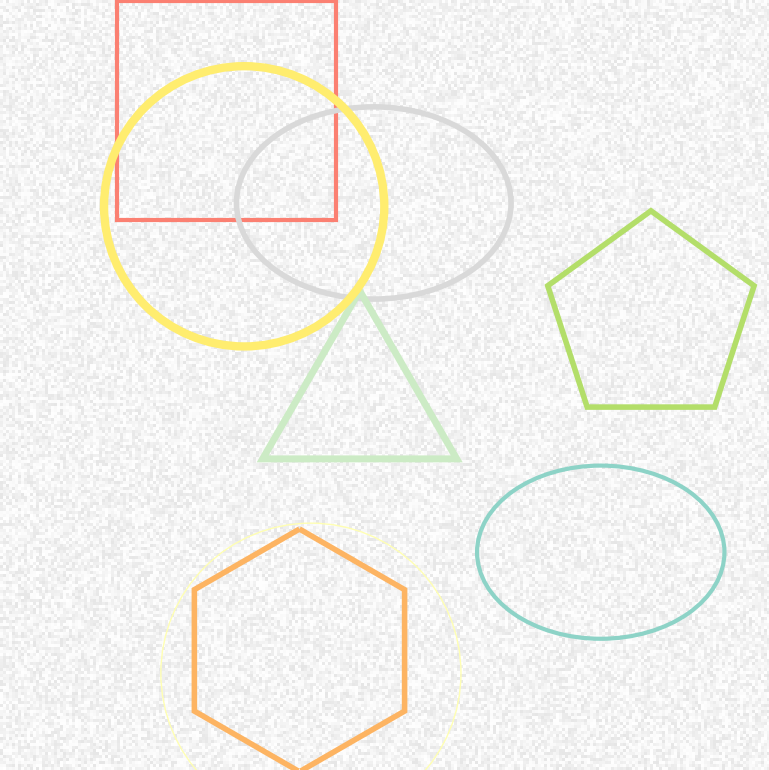[{"shape": "oval", "thickness": 1.5, "radius": 0.8, "center": [0.78, 0.283]}, {"shape": "circle", "thickness": 0.5, "radius": 0.97, "center": [0.404, 0.126]}, {"shape": "square", "thickness": 1.5, "radius": 0.71, "center": [0.294, 0.856]}, {"shape": "hexagon", "thickness": 2, "radius": 0.79, "center": [0.389, 0.155]}, {"shape": "pentagon", "thickness": 2, "radius": 0.7, "center": [0.845, 0.585]}, {"shape": "oval", "thickness": 2, "radius": 0.89, "center": [0.485, 0.736]}, {"shape": "triangle", "thickness": 2.5, "radius": 0.73, "center": [0.467, 0.477]}, {"shape": "circle", "thickness": 3, "radius": 0.91, "center": [0.317, 0.732]}]